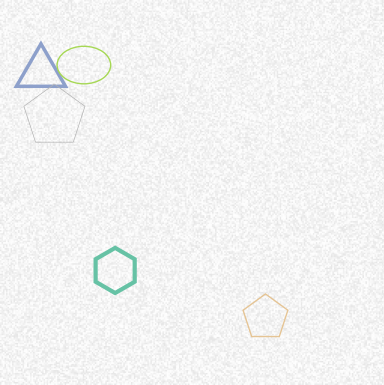[{"shape": "hexagon", "thickness": 3, "radius": 0.29, "center": [0.299, 0.297]}, {"shape": "triangle", "thickness": 2.5, "radius": 0.37, "center": [0.106, 0.813]}, {"shape": "oval", "thickness": 1, "radius": 0.35, "center": [0.218, 0.831]}, {"shape": "pentagon", "thickness": 1, "radius": 0.31, "center": [0.69, 0.175]}, {"shape": "pentagon", "thickness": 0.5, "radius": 0.42, "center": [0.141, 0.698]}]